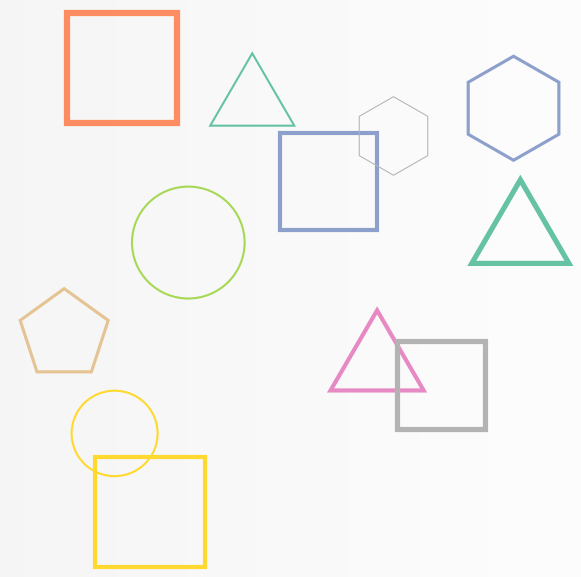[{"shape": "triangle", "thickness": 1, "radius": 0.42, "center": [0.434, 0.823]}, {"shape": "triangle", "thickness": 2.5, "radius": 0.48, "center": [0.895, 0.591]}, {"shape": "square", "thickness": 3, "radius": 0.48, "center": [0.21, 0.881]}, {"shape": "hexagon", "thickness": 1.5, "radius": 0.45, "center": [0.884, 0.812]}, {"shape": "square", "thickness": 2, "radius": 0.42, "center": [0.565, 0.685]}, {"shape": "triangle", "thickness": 2, "radius": 0.46, "center": [0.649, 0.369]}, {"shape": "circle", "thickness": 1, "radius": 0.48, "center": [0.324, 0.579]}, {"shape": "circle", "thickness": 1, "radius": 0.37, "center": [0.197, 0.249]}, {"shape": "square", "thickness": 2, "radius": 0.47, "center": [0.258, 0.112]}, {"shape": "pentagon", "thickness": 1.5, "radius": 0.4, "center": [0.11, 0.42]}, {"shape": "hexagon", "thickness": 0.5, "radius": 0.34, "center": [0.677, 0.764]}, {"shape": "square", "thickness": 2.5, "radius": 0.38, "center": [0.758, 0.332]}]